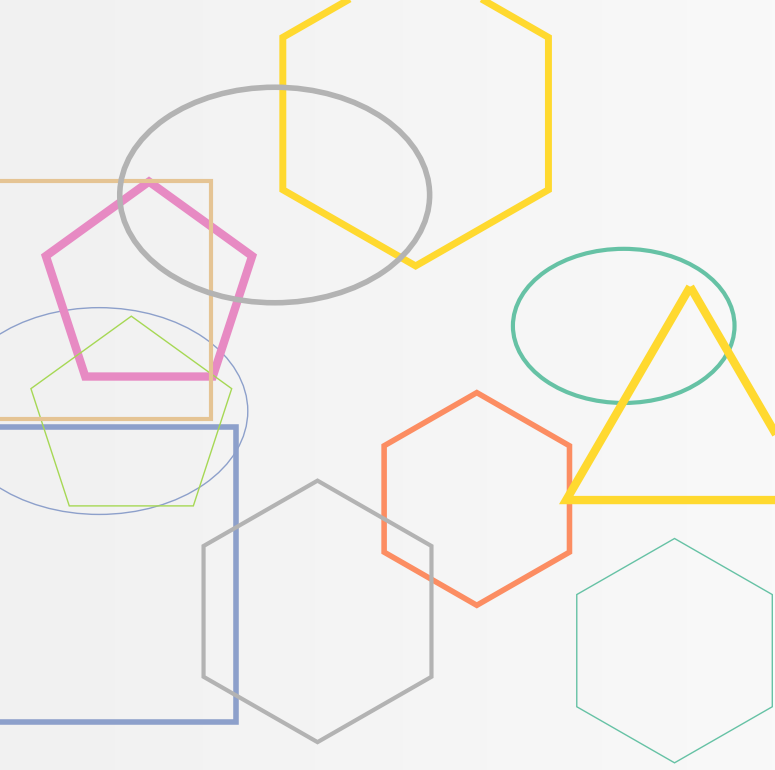[{"shape": "hexagon", "thickness": 0.5, "radius": 0.73, "center": [0.87, 0.155]}, {"shape": "oval", "thickness": 1.5, "radius": 0.71, "center": [0.805, 0.577]}, {"shape": "hexagon", "thickness": 2, "radius": 0.69, "center": [0.615, 0.352]}, {"shape": "square", "thickness": 2, "radius": 0.96, "center": [0.114, 0.254]}, {"shape": "oval", "thickness": 0.5, "radius": 0.96, "center": [0.128, 0.466]}, {"shape": "pentagon", "thickness": 3, "radius": 0.7, "center": [0.192, 0.624]}, {"shape": "pentagon", "thickness": 0.5, "radius": 0.68, "center": [0.169, 0.453]}, {"shape": "triangle", "thickness": 3, "radius": 0.92, "center": [0.891, 0.443]}, {"shape": "hexagon", "thickness": 2.5, "radius": 0.99, "center": [0.536, 0.853]}, {"shape": "square", "thickness": 1.5, "radius": 0.77, "center": [0.118, 0.61]}, {"shape": "hexagon", "thickness": 1.5, "radius": 0.85, "center": [0.41, 0.206]}, {"shape": "oval", "thickness": 2, "radius": 1.0, "center": [0.354, 0.747]}]